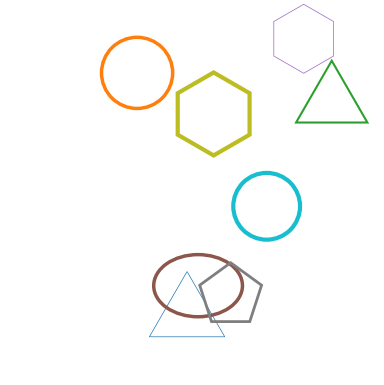[{"shape": "triangle", "thickness": 0.5, "radius": 0.57, "center": [0.486, 0.182]}, {"shape": "circle", "thickness": 2.5, "radius": 0.46, "center": [0.356, 0.811]}, {"shape": "triangle", "thickness": 1.5, "radius": 0.53, "center": [0.862, 0.735]}, {"shape": "hexagon", "thickness": 0.5, "radius": 0.45, "center": [0.789, 0.899]}, {"shape": "oval", "thickness": 2.5, "radius": 0.58, "center": [0.515, 0.258]}, {"shape": "pentagon", "thickness": 2, "radius": 0.42, "center": [0.599, 0.233]}, {"shape": "hexagon", "thickness": 3, "radius": 0.54, "center": [0.555, 0.704]}, {"shape": "circle", "thickness": 3, "radius": 0.43, "center": [0.693, 0.464]}]